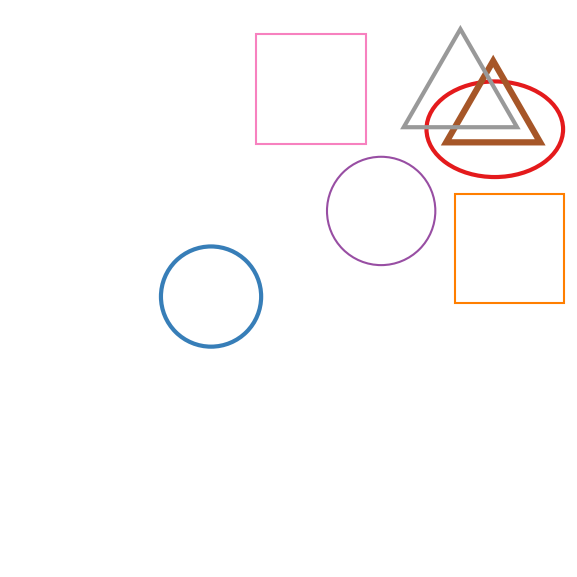[{"shape": "oval", "thickness": 2, "radius": 0.59, "center": [0.857, 0.775]}, {"shape": "circle", "thickness": 2, "radius": 0.43, "center": [0.365, 0.486]}, {"shape": "circle", "thickness": 1, "radius": 0.47, "center": [0.66, 0.634]}, {"shape": "square", "thickness": 1, "radius": 0.47, "center": [0.883, 0.569]}, {"shape": "triangle", "thickness": 3, "radius": 0.47, "center": [0.854, 0.8]}, {"shape": "square", "thickness": 1, "radius": 0.48, "center": [0.538, 0.845]}, {"shape": "triangle", "thickness": 2, "radius": 0.57, "center": [0.797, 0.836]}]